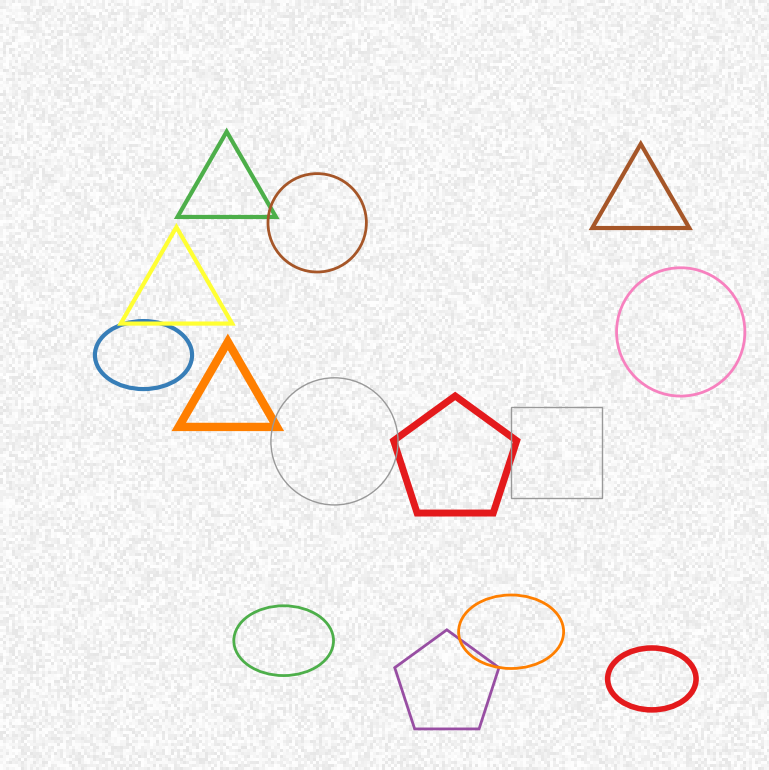[{"shape": "oval", "thickness": 2, "radius": 0.29, "center": [0.847, 0.118]}, {"shape": "pentagon", "thickness": 2.5, "radius": 0.42, "center": [0.591, 0.402]}, {"shape": "oval", "thickness": 1.5, "radius": 0.32, "center": [0.186, 0.539]}, {"shape": "oval", "thickness": 1, "radius": 0.32, "center": [0.368, 0.168]}, {"shape": "triangle", "thickness": 1.5, "radius": 0.37, "center": [0.294, 0.755]}, {"shape": "pentagon", "thickness": 1, "radius": 0.36, "center": [0.58, 0.111]}, {"shape": "triangle", "thickness": 3, "radius": 0.37, "center": [0.296, 0.482]}, {"shape": "oval", "thickness": 1, "radius": 0.34, "center": [0.664, 0.18]}, {"shape": "triangle", "thickness": 1.5, "radius": 0.42, "center": [0.229, 0.622]}, {"shape": "triangle", "thickness": 1.5, "radius": 0.36, "center": [0.832, 0.74]}, {"shape": "circle", "thickness": 1, "radius": 0.32, "center": [0.412, 0.711]}, {"shape": "circle", "thickness": 1, "radius": 0.42, "center": [0.884, 0.569]}, {"shape": "square", "thickness": 0.5, "radius": 0.29, "center": [0.723, 0.412]}, {"shape": "circle", "thickness": 0.5, "radius": 0.41, "center": [0.434, 0.427]}]